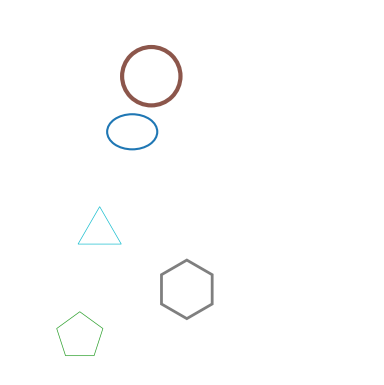[{"shape": "oval", "thickness": 1.5, "radius": 0.33, "center": [0.343, 0.658]}, {"shape": "pentagon", "thickness": 0.5, "radius": 0.32, "center": [0.207, 0.127]}, {"shape": "circle", "thickness": 3, "radius": 0.38, "center": [0.393, 0.802]}, {"shape": "hexagon", "thickness": 2, "radius": 0.38, "center": [0.485, 0.248]}, {"shape": "triangle", "thickness": 0.5, "radius": 0.32, "center": [0.259, 0.398]}]